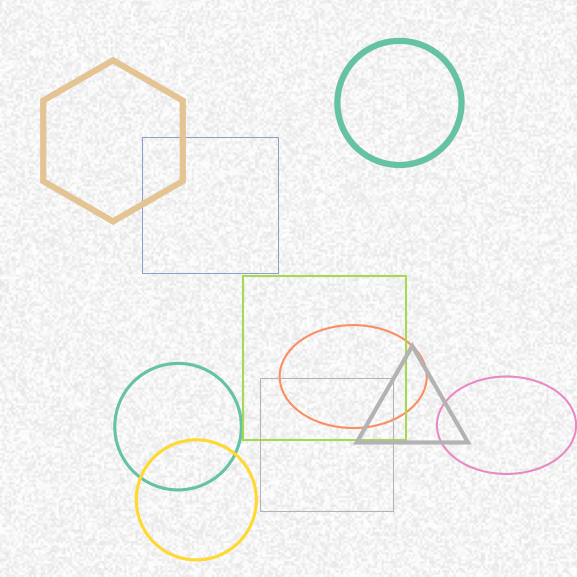[{"shape": "circle", "thickness": 1.5, "radius": 0.55, "center": [0.308, 0.26]}, {"shape": "circle", "thickness": 3, "radius": 0.54, "center": [0.692, 0.821]}, {"shape": "oval", "thickness": 1, "radius": 0.64, "center": [0.612, 0.347]}, {"shape": "square", "thickness": 0.5, "radius": 0.59, "center": [0.364, 0.644]}, {"shape": "oval", "thickness": 1, "radius": 0.6, "center": [0.877, 0.263]}, {"shape": "square", "thickness": 1, "radius": 0.71, "center": [0.562, 0.379]}, {"shape": "circle", "thickness": 1.5, "radius": 0.52, "center": [0.34, 0.134]}, {"shape": "hexagon", "thickness": 3, "radius": 0.7, "center": [0.196, 0.755]}, {"shape": "square", "thickness": 0.5, "radius": 0.58, "center": [0.565, 0.229]}, {"shape": "triangle", "thickness": 2, "radius": 0.56, "center": [0.714, 0.289]}]